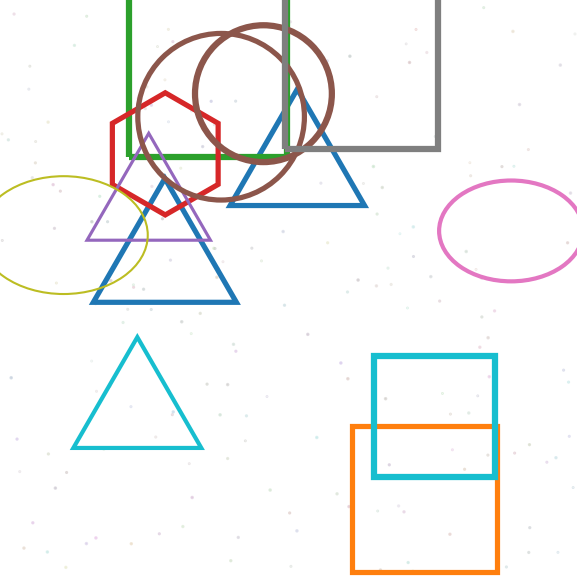[{"shape": "triangle", "thickness": 2.5, "radius": 0.72, "center": [0.285, 0.547]}, {"shape": "triangle", "thickness": 2.5, "radius": 0.67, "center": [0.515, 0.71]}, {"shape": "square", "thickness": 2.5, "radius": 0.63, "center": [0.736, 0.135]}, {"shape": "square", "thickness": 3, "radius": 0.69, "center": [0.36, 0.864]}, {"shape": "hexagon", "thickness": 2.5, "radius": 0.53, "center": [0.286, 0.733]}, {"shape": "triangle", "thickness": 1.5, "radius": 0.62, "center": [0.258, 0.645]}, {"shape": "circle", "thickness": 2.5, "radius": 0.72, "center": [0.383, 0.797]}, {"shape": "circle", "thickness": 3, "radius": 0.59, "center": [0.456, 0.837]}, {"shape": "oval", "thickness": 2, "radius": 0.62, "center": [0.885, 0.599]}, {"shape": "square", "thickness": 3, "radius": 0.67, "center": [0.626, 0.874]}, {"shape": "oval", "thickness": 1, "radius": 0.73, "center": [0.11, 0.592]}, {"shape": "square", "thickness": 3, "radius": 0.53, "center": [0.753, 0.278]}, {"shape": "triangle", "thickness": 2, "radius": 0.64, "center": [0.238, 0.287]}]